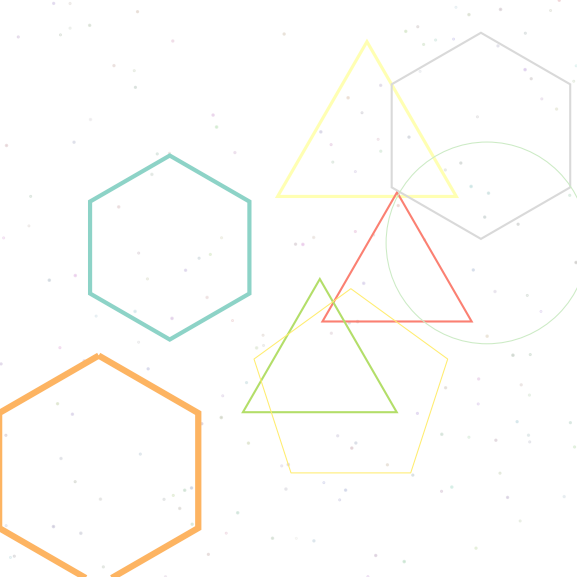[{"shape": "hexagon", "thickness": 2, "radius": 0.8, "center": [0.294, 0.57]}, {"shape": "triangle", "thickness": 1.5, "radius": 0.89, "center": [0.635, 0.748]}, {"shape": "triangle", "thickness": 1, "radius": 0.75, "center": [0.688, 0.517]}, {"shape": "hexagon", "thickness": 3, "radius": 1.0, "center": [0.171, 0.184]}, {"shape": "triangle", "thickness": 1, "radius": 0.77, "center": [0.554, 0.362]}, {"shape": "hexagon", "thickness": 1, "radius": 0.89, "center": [0.833, 0.764]}, {"shape": "circle", "thickness": 0.5, "radius": 0.87, "center": [0.843, 0.579]}, {"shape": "pentagon", "thickness": 0.5, "radius": 0.88, "center": [0.608, 0.323]}]